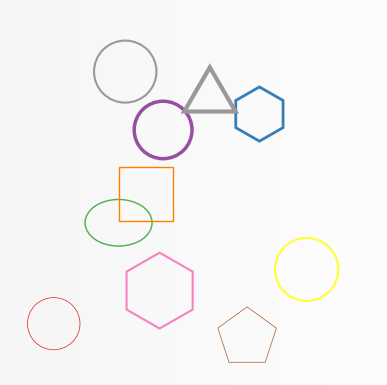[{"shape": "circle", "thickness": 0.5, "radius": 0.34, "center": [0.139, 0.159]}, {"shape": "hexagon", "thickness": 2, "radius": 0.35, "center": [0.669, 0.704]}, {"shape": "oval", "thickness": 1, "radius": 0.43, "center": [0.306, 0.421]}, {"shape": "circle", "thickness": 2.5, "radius": 0.37, "center": [0.421, 0.662]}, {"shape": "square", "thickness": 1, "radius": 0.35, "center": [0.376, 0.495]}, {"shape": "circle", "thickness": 1.5, "radius": 0.41, "center": [0.791, 0.3]}, {"shape": "pentagon", "thickness": 0.5, "radius": 0.4, "center": [0.638, 0.123]}, {"shape": "hexagon", "thickness": 1.5, "radius": 0.49, "center": [0.412, 0.245]}, {"shape": "triangle", "thickness": 3, "radius": 0.38, "center": [0.542, 0.749]}, {"shape": "circle", "thickness": 1.5, "radius": 0.4, "center": [0.323, 0.814]}]